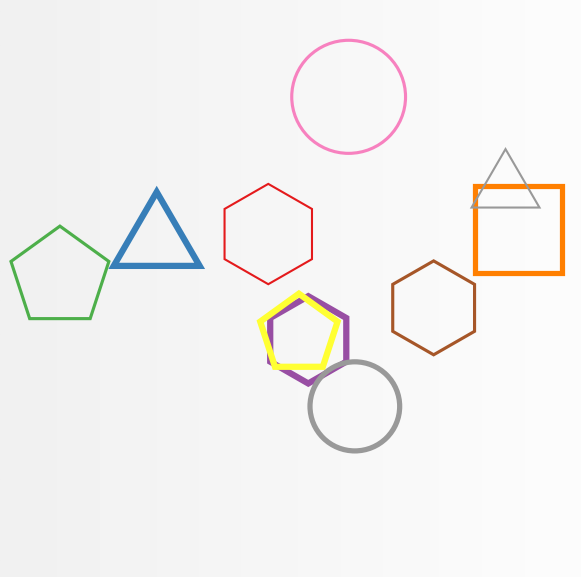[{"shape": "hexagon", "thickness": 1, "radius": 0.43, "center": [0.462, 0.594]}, {"shape": "triangle", "thickness": 3, "radius": 0.43, "center": [0.27, 0.581]}, {"shape": "pentagon", "thickness": 1.5, "radius": 0.44, "center": [0.103, 0.519]}, {"shape": "hexagon", "thickness": 3, "radius": 0.38, "center": [0.53, 0.411]}, {"shape": "square", "thickness": 2.5, "radius": 0.38, "center": [0.892, 0.602]}, {"shape": "pentagon", "thickness": 3, "radius": 0.35, "center": [0.514, 0.421]}, {"shape": "hexagon", "thickness": 1.5, "radius": 0.41, "center": [0.746, 0.466]}, {"shape": "circle", "thickness": 1.5, "radius": 0.49, "center": [0.6, 0.831]}, {"shape": "triangle", "thickness": 1, "radius": 0.34, "center": [0.87, 0.673]}, {"shape": "circle", "thickness": 2.5, "radius": 0.39, "center": [0.61, 0.295]}]